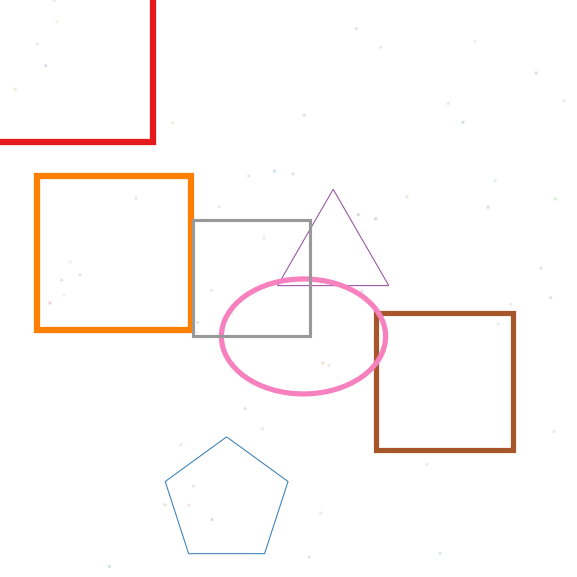[{"shape": "square", "thickness": 3, "radius": 0.73, "center": [0.119, 0.899]}, {"shape": "pentagon", "thickness": 0.5, "radius": 0.56, "center": [0.392, 0.131]}, {"shape": "triangle", "thickness": 0.5, "radius": 0.56, "center": [0.577, 0.56]}, {"shape": "square", "thickness": 3, "radius": 0.67, "center": [0.198, 0.561]}, {"shape": "square", "thickness": 2.5, "radius": 0.6, "center": [0.77, 0.338]}, {"shape": "oval", "thickness": 2.5, "radius": 0.71, "center": [0.526, 0.417]}, {"shape": "square", "thickness": 1.5, "radius": 0.5, "center": [0.435, 0.518]}]